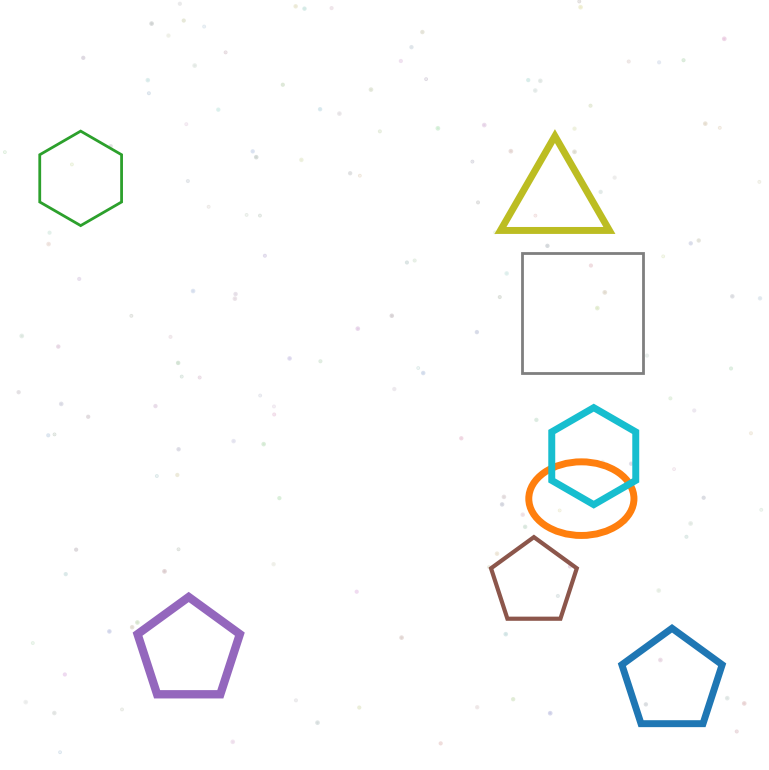[{"shape": "pentagon", "thickness": 2.5, "radius": 0.34, "center": [0.873, 0.116]}, {"shape": "oval", "thickness": 2.5, "radius": 0.34, "center": [0.755, 0.352]}, {"shape": "hexagon", "thickness": 1, "radius": 0.31, "center": [0.105, 0.768]}, {"shape": "pentagon", "thickness": 3, "radius": 0.35, "center": [0.245, 0.155]}, {"shape": "pentagon", "thickness": 1.5, "radius": 0.29, "center": [0.693, 0.244]}, {"shape": "square", "thickness": 1, "radius": 0.39, "center": [0.757, 0.593]}, {"shape": "triangle", "thickness": 2.5, "radius": 0.41, "center": [0.721, 0.742]}, {"shape": "hexagon", "thickness": 2.5, "radius": 0.31, "center": [0.771, 0.408]}]